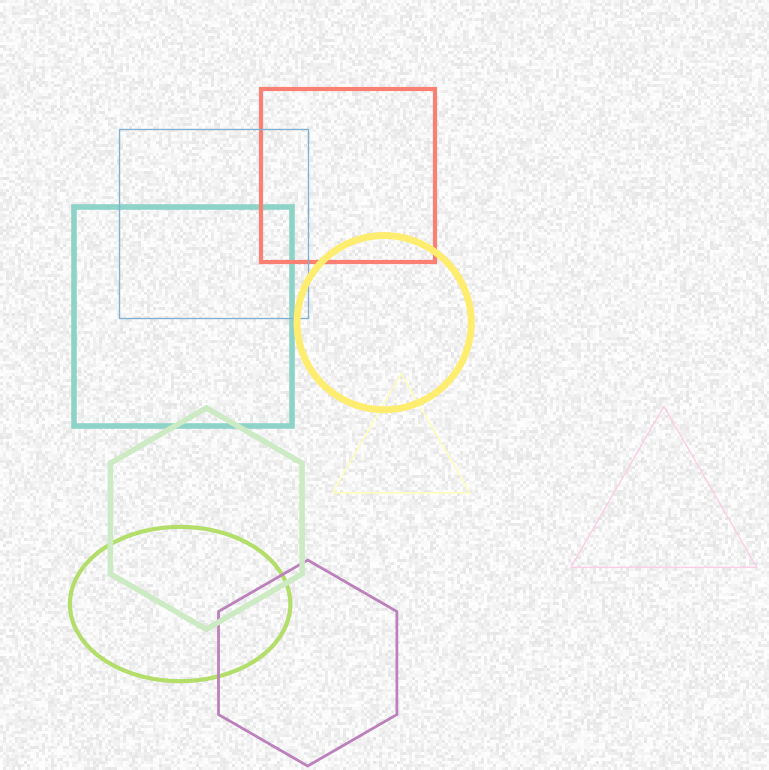[{"shape": "square", "thickness": 2, "radius": 0.71, "center": [0.238, 0.589]}, {"shape": "triangle", "thickness": 0.5, "radius": 0.52, "center": [0.521, 0.412]}, {"shape": "square", "thickness": 1.5, "radius": 0.56, "center": [0.452, 0.772]}, {"shape": "square", "thickness": 0.5, "radius": 0.62, "center": [0.277, 0.71]}, {"shape": "oval", "thickness": 1.5, "radius": 0.72, "center": [0.234, 0.216]}, {"shape": "triangle", "thickness": 0.5, "radius": 0.7, "center": [0.862, 0.333]}, {"shape": "hexagon", "thickness": 1, "radius": 0.67, "center": [0.4, 0.139]}, {"shape": "hexagon", "thickness": 2, "radius": 0.72, "center": [0.268, 0.327]}, {"shape": "circle", "thickness": 2.5, "radius": 0.57, "center": [0.499, 0.581]}]